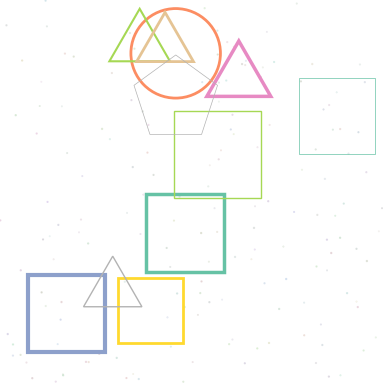[{"shape": "square", "thickness": 0.5, "radius": 0.49, "center": [0.875, 0.7]}, {"shape": "square", "thickness": 2.5, "radius": 0.5, "center": [0.48, 0.395]}, {"shape": "circle", "thickness": 2, "radius": 0.58, "center": [0.456, 0.861]}, {"shape": "square", "thickness": 3, "radius": 0.5, "center": [0.173, 0.186]}, {"shape": "triangle", "thickness": 2.5, "radius": 0.48, "center": [0.62, 0.798]}, {"shape": "triangle", "thickness": 1.5, "radius": 0.45, "center": [0.363, 0.886]}, {"shape": "square", "thickness": 1, "radius": 0.57, "center": [0.564, 0.599]}, {"shape": "square", "thickness": 2, "radius": 0.42, "center": [0.392, 0.194]}, {"shape": "triangle", "thickness": 2, "radius": 0.43, "center": [0.429, 0.883]}, {"shape": "triangle", "thickness": 1, "radius": 0.44, "center": [0.293, 0.247]}, {"shape": "pentagon", "thickness": 0.5, "radius": 0.57, "center": [0.457, 0.743]}]